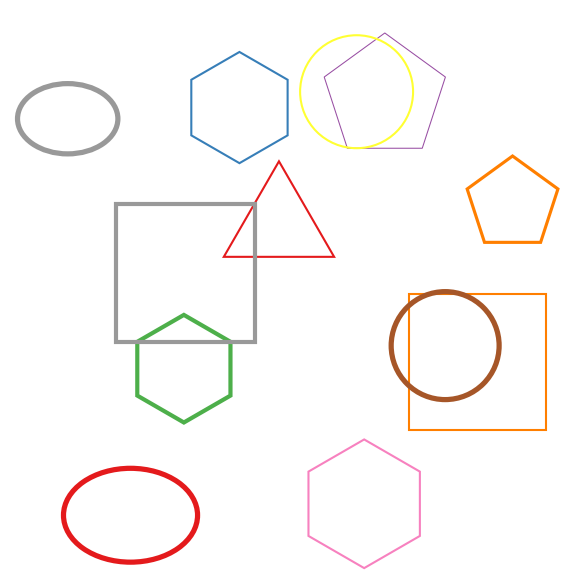[{"shape": "oval", "thickness": 2.5, "radius": 0.58, "center": [0.226, 0.107]}, {"shape": "triangle", "thickness": 1, "radius": 0.55, "center": [0.483, 0.61]}, {"shape": "hexagon", "thickness": 1, "radius": 0.48, "center": [0.415, 0.813]}, {"shape": "hexagon", "thickness": 2, "radius": 0.47, "center": [0.318, 0.361]}, {"shape": "pentagon", "thickness": 0.5, "radius": 0.55, "center": [0.666, 0.832]}, {"shape": "square", "thickness": 1, "radius": 0.59, "center": [0.827, 0.372]}, {"shape": "pentagon", "thickness": 1.5, "radius": 0.41, "center": [0.888, 0.646]}, {"shape": "circle", "thickness": 1, "radius": 0.49, "center": [0.617, 0.84]}, {"shape": "circle", "thickness": 2.5, "radius": 0.47, "center": [0.771, 0.401]}, {"shape": "hexagon", "thickness": 1, "radius": 0.56, "center": [0.631, 0.127]}, {"shape": "square", "thickness": 2, "radius": 0.6, "center": [0.321, 0.526]}, {"shape": "oval", "thickness": 2.5, "radius": 0.43, "center": [0.117, 0.794]}]